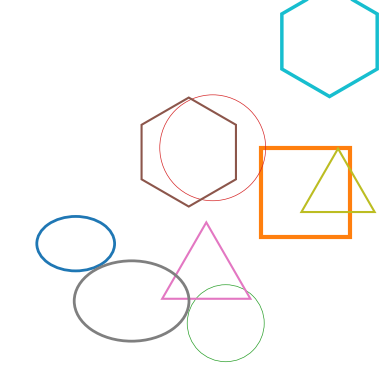[{"shape": "oval", "thickness": 2, "radius": 0.51, "center": [0.197, 0.367]}, {"shape": "square", "thickness": 3, "radius": 0.58, "center": [0.792, 0.501]}, {"shape": "circle", "thickness": 0.5, "radius": 0.5, "center": [0.586, 0.16]}, {"shape": "circle", "thickness": 0.5, "radius": 0.69, "center": [0.553, 0.616]}, {"shape": "hexagon", "thickness": 1.5, "radius": 0.71, "center": [0.49, 0.605]}, {"shape": "triangle", "thickness": 1.5, "radius": 0.66, "center": [0.536, 0.29]}, {"shape": "oval", "thickness": 2, "radius": 0.75, "center": [0.342, 0.218]}, {"shape": "triangle", "thickness": 1.5, "radius": 0.55, "center": [0.878, 0.504]}, {"shape": "hexagon", "thickness": 2.5, "radius": 0.71, "center": [0.856, 0.892]}]